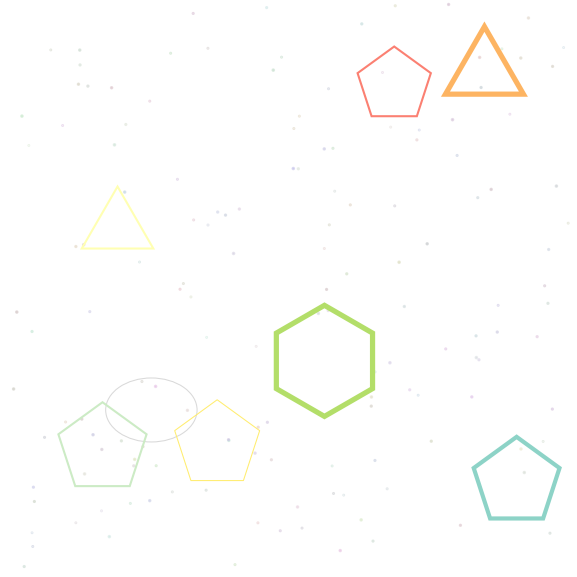[{"shape": "pentagon", "thickness": 2, "radius": 0.39, "center": [0.895, 0.165]}, {"shape": "triangle", "thickness": 1, "radius": 0.36, "center": [0.204, 0.605]}, {"shape": "pentagon", "thickness": 1, "radius": 0.33, "center": [0.683, 0.852]}, {"shape": "triangle", "thickness": 2.5, "radius": 0.39, "center": [0.839, 0.875]}, {"shape": "hexagon", "thickness": 2.5, "radius": 0.48, "center": [0.562, 0.374]}, {"shape": "oval", "thickness": 0.5, "radius": 0.4, "center": [0.262, 0.289]}, {"shape": "pentagon", "thickness": 1, "radius": 0.4, "center": [0.177, 0.222]}, {"shape": "pentagon", "thickness": 0.5, "radius": 0.39, "center": [0.376, 0.23]}]